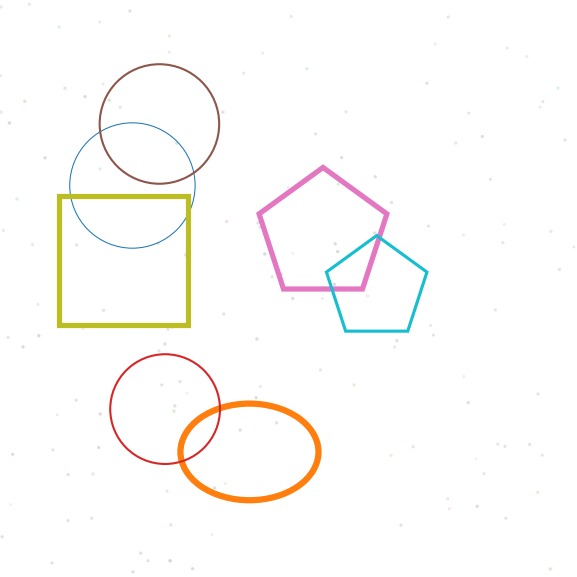[{"shape": "circle", "thickness": 0.5, "radius": 0.54, "center": [0.229, 0.678]}, {"shape": "oval", "thickness": 3, "radius": 0.6, "center": [0.432, 0.217]}, {"shape": "circle", "thickness": 1, "radius": 0.48, "center": [0.286, 0.291]}, {"shape": "circle", "thickness": 1, "radius": 0.52, "center": [0.276, 0.784]}, {"shape": "pentagon", "thickness": 2.5, "radius": 0.58, "center": [0.559, 0.593]}, {"shape": "square", "thickness": 2.5, "radius": 0.56, "center": [0.214, 0.549]}, {"shape": "pentagon", "thickness": 1.5, "radius": 0.46, "center": [0.652, 0.5]}]